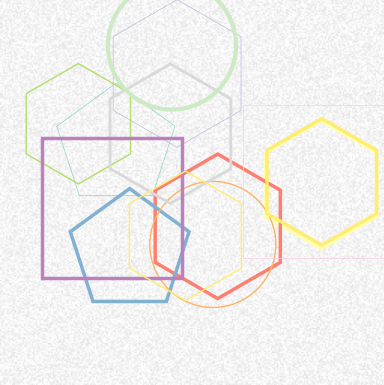[{"shape": "pentagon", "thickness": 0.5, "radius": 0.81, "center": [0.301, 0.622]}, {"shape": "hexagon", "thickness": 2.5, "radius": 0.83, "center": [0.834, 0.521]}, {"shape": "hexagon", "thickness": 0.5, "radius": 0.96, "center": [0.46, 0.809]}, {"shape": "hexagon", "thickness": 2.5, "radius": 0.94, "center": [0.566, 0.412]}, {"shape": "pentagon", "thickness": 2.5, "radius": 0.81, "center": [0.337, 0.348]}, {"shape": "circle", "thickness": 1, "radius": 0.82, "center": [0.553, 0.365]}, {"shape": "hexagon", "thickness": 1, "radius": 0.78, "center": [0.204, 0.679]}, {"shape": "square", "thickness": 0.5, "radius": 0.99, "center": [0.829, 0.529]}, {"shape": "hexagon", "thickness": 2, "radius": 0.91, "center": [0.443, 0.653]}, {"shape": "square", "thickness": 2.5, "radius": 0.91, "center": [0.29, 0.459]}, {"shape": "circle", "thickness": 3, "radius": 0.83, "center": [0.447, 0.882]}, {"shape": "hexagon", "thickness": 1, "radius": 0.84, "center": [0.482, 0.388]}, {"shape": "hexagon", "thickness": 2.5, "radius": 0.82, "center": [0.836, 0.528]}]